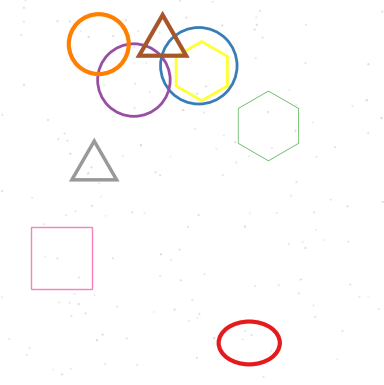[{"shape": "oval", "thickness": 3, "radius": 0.4, "center": [0.647, 0.109]}, {"shape": "circle", "thickness": 2, "radius": 0.5, "center": [0.516, 0.829]}, {"shape": "hexagon", "thickness": 0.5, "radius": 0.45, "center": [0.697, 0.673]}, {"shape": "circle", "thickness": 2, "radius": 0.47, "center": [0.348, 0.792]}, {"shape": "circle", "thickness": 3, "radius": 0.39, "center": [0.257, 0.885]}, {"shape": "hexagon", "thickness": 2, "radius": 0.38, "center": [0.524, 0.815]}, {"shape": "triangle", "thickness": 3, "radius": 0.35, "center": [0.422, 0.891]}, {"shape": "square", "thickness": 1, "radius": 0.4, "center": [0.159, 0.33]}, {"shape": "triangle", "thickness": 2.5, "radius": 0.34, "center": [0.245, 0.566]}]